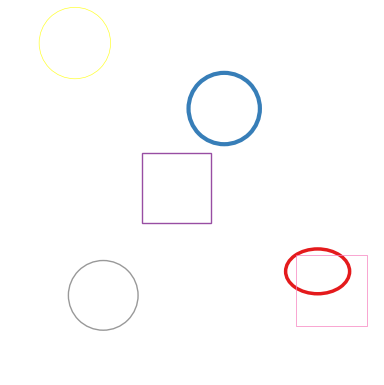[{"shape": "oval", "thickness": 2.5, "radius": 0.42, "center": [0.825, 0.295]}, {"shape": "circle", "thickness": 3, "radius": 0.46, "center": [0.582, 0.718]}, {"shape": "square", "thickness": 1, "radius": 0.45, "center": [0.459, 0.512]}, {"shape": "circle", "thickness": 0.5, "radius": 0.46, "center": [0.194, 0.888]}, {"shape": "square", "thickness": 0.5, "radius": 0.46, "center": [0.862, 0.245]}, {"shape": "circle", "thickness": 1, "radius": 0.45, "center": [0.268, 0.233]}]